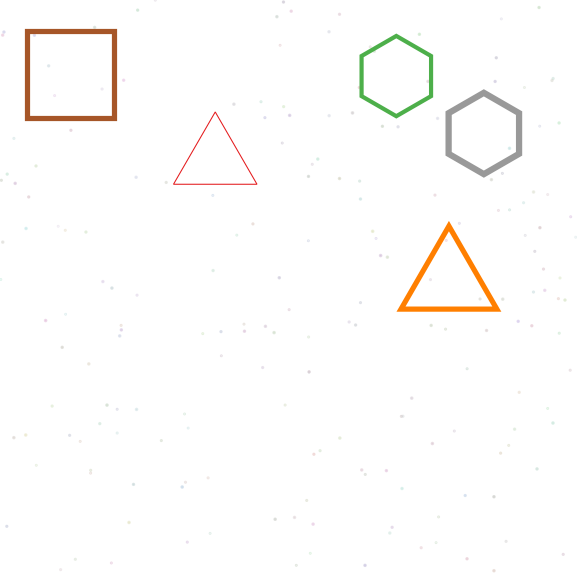[{"shape": "triangle", "thickness": 0.5, "radius": 0.42, "center": [0.373, 0.722]}, {"shape": "hexagon", "thickness": 2, "radius": 0.35, "center": [0.686, 0.867]}, {"shape": "triangle", "thickness": 2.5, "radius": 0.48, "center": [0.777, 0.512]}, {"shape": "square", "thickness": 2.5, "radius": 0.38, "center": [0.122, 0.87]}, {"shape": "hexagon", "thickness": 3, "radius": 0.35, "center": [0.838, 0.768]}]